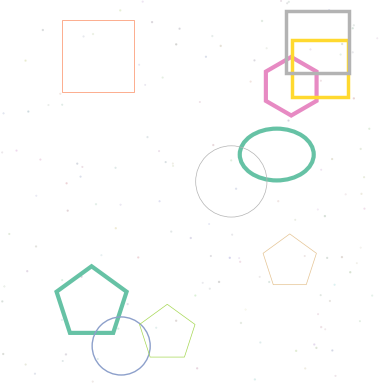[{"shape": "oval", "thickness": 3, "radius": 0.48, "center": [0.719, 0.599]}, {"shape": "pentagon", "thickness": 3, "radius": 0.48, "center": [0.238, 0.213]}, {"shape": "square", "thickness": 0.5, "radius": 0.47, "center": [0.254, 0.854]}, {"shape": "circle", "thickness": 1, "radius": 0.38, "center": [0.315, 0.101]}, {"shape": "hexagon", "thickness": 3, "radius": 0.38, "center": [0.756, 0.776]}, {"shape": "pentagon", "thickness": 0.5, "radius": 0.38, "center": [0.434, 0.134]}, {"shape": "square", "thickness": 2.5, "radius": 0.37, "center": [0.831, 0.822]}, {"shape": "pentagon", "thickness": 0.5, "radius": 0.36, "center": [0.753, 0.32]}, {"shape": "circle", "thickness": 0.5, "radius": 0.46, "center": [0.601, 0.529]}, {"shape": "square", "thickness": 2.5, "radius": 0.4, "center": [0.825, 0.89]}]